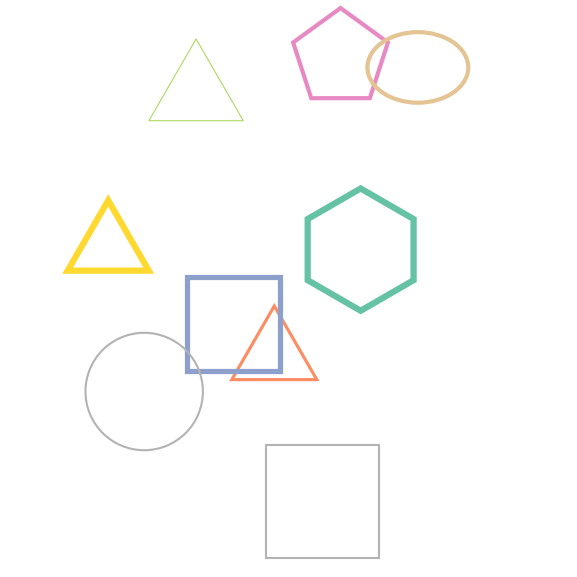[{"shape": "hexagon", "thickness": 3, "radius": 0.53, "center": [0.624, 0.567]}, {"shape": "triangle", "thickness": 1.5, "radius": 0.42, "center": [0.475, 0.384]}, {"shape": "square", "thickness": 2.5, "radius": 0.4, "center": [0.404, 0.438]}, {"shape": "pentagon", "thickness": 2, "radius": 0.43, "center": [0.59, 0.899]}, {"shape": "triangle", "thickness": 0.5, "radius": 0.47, "center": [0.34, 0.837]}, {"shape": "triangle", "thickness": 3, "radius": 0.41, "center": [0.187, 0.571]}, {"shape": "oval", "thickness": 2, "radius": 0.44, "center": [0.724, 0.882]}, {"shape": "square", "thickness": 1, "radius": 0.49, "center": [0.558, 0.131]}, {"shape": "circle", "thickness": 1, "radius": 0.51, "center": [0.25, 0.321]}]